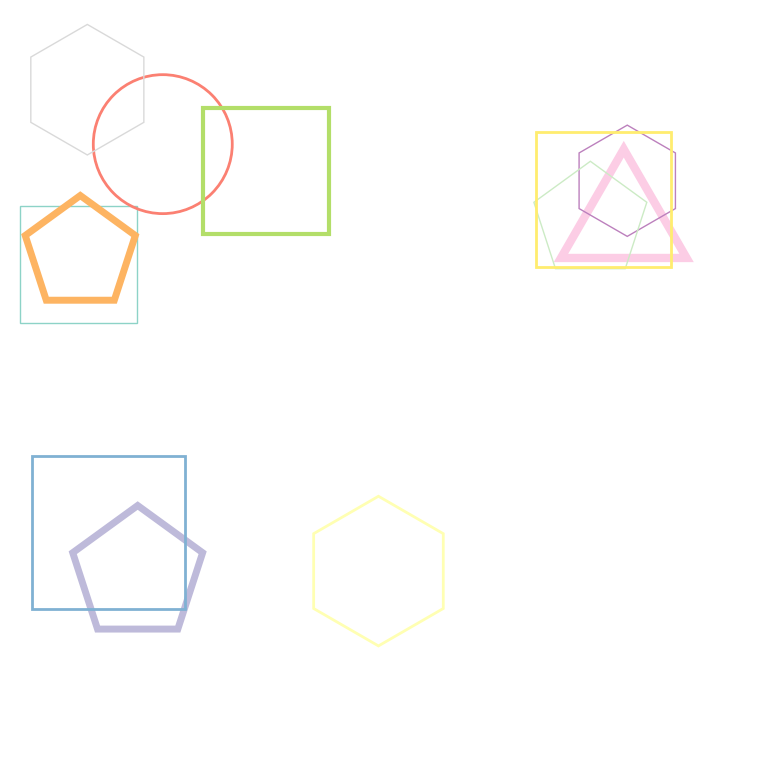[{"shape": "square", "thickness": 0.5, "radius": 0.38, "center": [0.102, 0.656]}, {"shape": "hexagon", "thickness": 1, "radius": 0.49, "center": [0.492, 0.258]}, {"shape": "pentagon", "thickness": 2.5, "radius": 0.44, "center": [0.179, 0.255]}, {"shape": "circle", "thickness": 1, "radius": 0.45, "center": [0.211, 0.813]}, {"shape": "square", "thickness": 1, "radius": 0.5, "center": [0.141, 0.308]}, {"shape": "pentagon", "thickness": 2.5, "radius": 0.38, "center": [0.104, 0.671]}, {"shape": "square", "thickness": 1.5, "radius": 0.41, "center": [0.345, 0.778]}, {"shape": "triangle", "thickness": 3, "radius": 0.47, "center": [0.81, 0.712]}, {"shape": "hexagon", "thickness": 0.5, "radius": 0.42, "center": [0.113, 0.884]}, {"shape": "hexagon", "thickness": 0.5, "radius": 0.36, "center": [0.815, 0.765]}, {"shape": "pentagon", "thickness": 0.5, "radius": 0.39, "center": [0.767, 0.713]}, {"shape": "square", "thickness": 1, "radius": 0.44, "center": [0.784, 0.741]}]